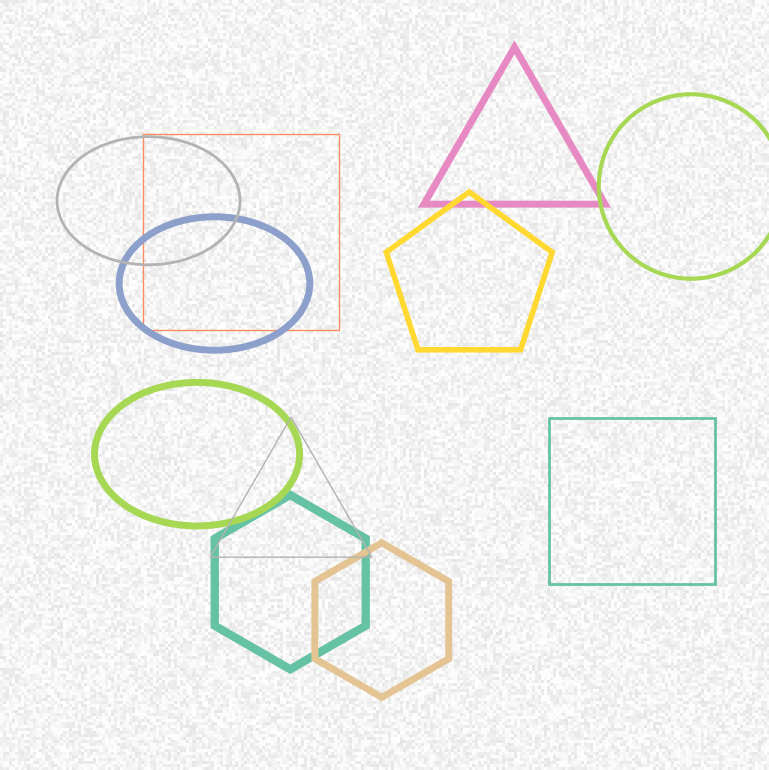[{"shape": "hexagon", "thickness": 3, "radius": 0.57, "center": [0.377, 0.244]}, {"shape": "square", "thickness": 1, "radius": 0.54, "center": [0.821, 0.35]}, {"shape": "square", "thickness": 0.5, "radius": 0.64, "center": [0.313, 0.699]}, {"shape": "oval", "thickness": 2.5, "radius": 0.62, "center": [0.279, 0.632]}, {"shape": "triangle", "thickness": 2.5, "radius": 0.68, "center": [0.668, 0.803]}, {"shape": "circle", "thickness": 1.5, "radius": 0.6, "center": [0.897, 0.758]}, {"shape": "oval", "thickness": 2.5, "radius": 0.67, "center": [0.256, 0.41]}, {"shape": "pentagon", "thickness": 2, "radius": 0.57, "center": [0.609, 0.637]}, {"shape": "hexagon", "thickness": 2.5, "radius": 0.5, "center": [0.496, 0.195]}, {"shape": "triangle", "thickness": 0.5, "radius": 0.61, "center": [0.378, 0.337]}, {"shape": "oval", "thickness": 1, "radius": 0.59, "center": [0.193, 0.739]}]